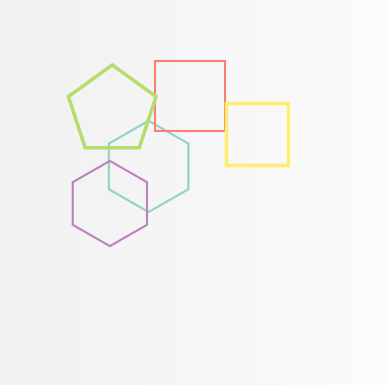[{"shape": "hexagon", "thickness": 1.5, "radius": 0.59, "center": [0.384, 0.568]}, {"shape": "square", "thickness": 1.5, "radius": 0.45, "center": [0.49, 0.75]}, {"shape": "pentagon", "thickness": 2.5, "radius": 0.59, "center": [0.29, 0.712]}, {"shape": "hexagon", "thickness": 1.5, "radius": 0.55, "center": [0.284, 0.471]}, {"shape": "square", "thickness": 2.5, "radius": 0.4, "center": [0.664, 0.653]}]